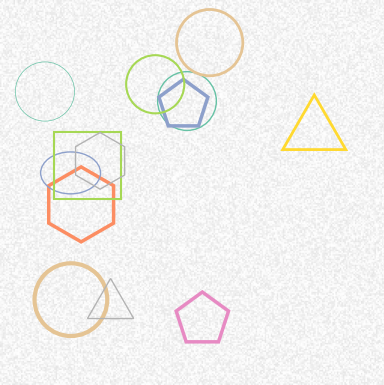[{"shape": "circle", "thickness": 1, "radius": 0.38, "center": [0.486, 0.738]}, {"shape": "circle", "thickness": 0.5, "radius": 0.38, "center": [0.117, 0.762]}, {"shape": "hexagon", "thickness": 2.5, "radius": 0.49, "center": [0.211, 0.469]}, {"shape": "oval", "thickness": 1, "radius": 0.39, "center": [0.183, 0.551]}, {"shape": "pentagon", "thickness": 2.5, "radius": 0.33, "center": [0.476, 0.727]}, {"shape": "pentagon", "thickness": 2.5, "radius": 0.36, "center": [0.526, 0.17]}, {"shape": "square", "thickness": 1.5, "radius": 0.44, "center": [0.228, 0.569]}, {"shape": "circle", "thickness": 1.5, "radius": 0.38, "center": [0.403, 0.781]}, {"shape": "triangle", "thickness": 2, "radius": 0.47, "center": [0.816, 0.659]}, {"shape": "circle", "thickness": 2, "radius": 0.43, "center": [0.545, 0.889]}, {"shape": "circle", "thickness": 3, "radius": 0.47, "center": [0.184, 0.222]}, {"shape": "hexagon", "thickness": 1, "radius": 0.37, "center": [0.26, 0.582]}, {"shape": "triangle", "thickness": 1, "radius": 0.35, "center": [0.287, 0.207]}]